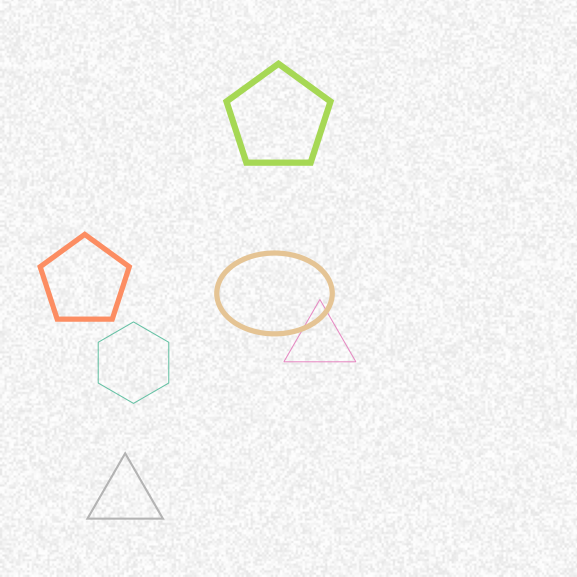[{"shape": "hexagon", "thickness": 0.5, "radius": 0.35, "center": [0.231, 0.371]}, {"shape": "pentagon", "thickness": 2.5, "radius": 0.41, "center": [0.147, 0.512]}, {"shape": "triangle", "thickness": 0.5, "radius": 0.36, "center": [0.554, 0.409]}, {"shape": "pentagon", "thickness": 3, "radius": 0.47, "center": [0.482, 0.794]}, {"shape": "oval", "thickness": 2.5, "radius": 0.5, "center": [0.475, 0.491]}, {"shape": "triangle", "thickness": 1, "radius": 0.38, "center": [0.217, 0.139]}]